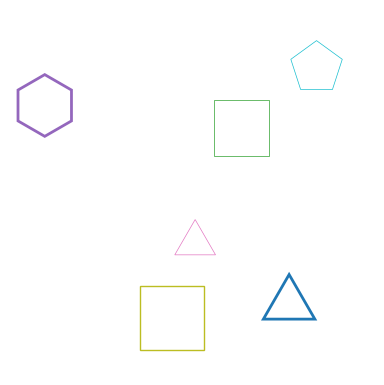[{"shape": "triangle", "thickness": 2, "radius": 0.39, "center": [0.751, 0.21]}, {"shape": "square", "thickness": 0.5, "radius": 0.36, "center": [0.628, 0.668]}, {"shape": "hexagon", "thickness": 2, "radius": 0.4, "center": [0.116, 0.726]}, {"shape": "triangle", "thickness": 0.5, "radius": 0.31, "center": [0.507, 0.369]}, {"shape": "square", "thickness": 1, "radius": 0.42, "center": [0.446, 0.173]}, {"shape": "pentagon", "thickness": 0.5, "radius": 0.35, "center": [0.822, 0.824]}]